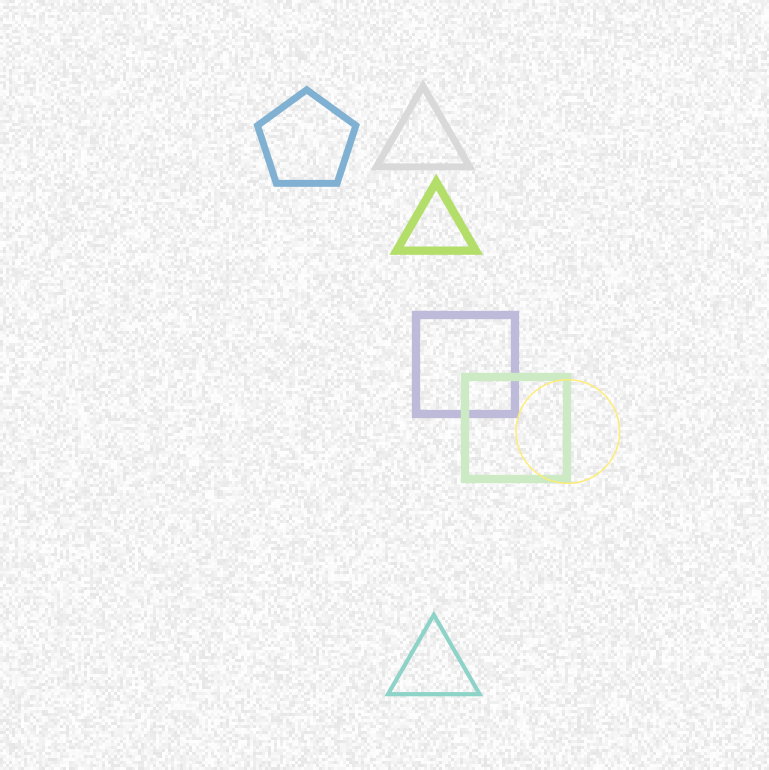[{"shape": "triangle", "thickness": 1.5, "radius": 0.34, "center": [0.563, 0.133]}, {"shape": "square", "thickness": 3, "radius": 0.32, "center": [0.604, 0.526]}, {"shape": "pentagon", "thickness": 2.5, "radius": 0.34, "center": [0.398, 0.816]}, {"shape": "triangle", "thickness": 3, "radius": 0.3, "center": [0.567, 0.704]}, {"shape": "triangle", "thickness": 2.5, "radius": 0.35, "center": [0.549, 0.818]}, {"shape": "square", "thickness": 3, "radius": 0.33, "center": [0.67, 0.444]}, {"shape": "circle", "thickness": 0.5, "radius": 0.34, "center": [0.737, 0.44]}]